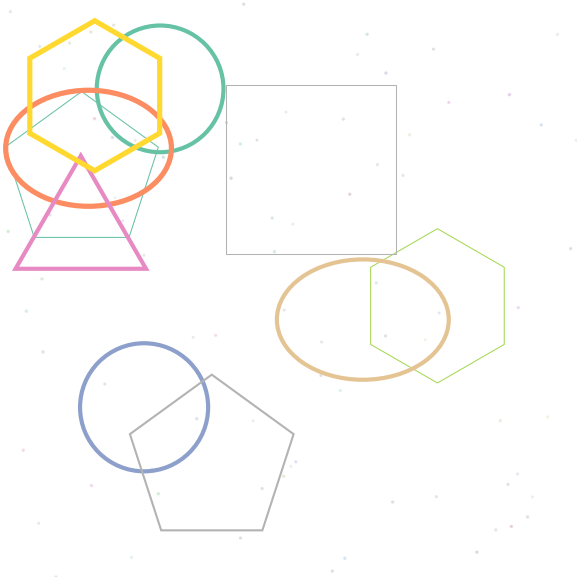[{"shape": "circle", "thickness": 2, "radius": 0.55, "center": [0.277, 0.845]}, {"shape": "pentagon", "thickness": 0.5, "radius": 0.7, "center": [0.141, 0.701]}, {"shape": "oval", "thickness": 2.5, "radius": 0.72, "center": [0.153, 0.742]}, {"shape": "circle", "thickness": 2, "radius": 0.55, "center": [0.25, 0.294]}, {"shape": "triangle", "thickness": 2, "radius": 0.65, "center": [0.14, 0.599]}, {"shape": "hexagon", "thickness": 0.5, "radius": 0.67, "center": [0.757, 0.47]}, {"shape": "hexagon", "thickness": 2.5, "radius": 0.65, "center": [0.164, 0.833]}, {"shape": "oval", "thickness": 2, "radius": 0.74, "center": [0.628, 0.446]}, {"shape": "square", "thickness": 0.5, "radius": 0.73, "center": [0.539, 0.705]}, {"shape": "pentagon", "thickness": 1, "radius": 0.75, "center": [0.367, 0.201]}]